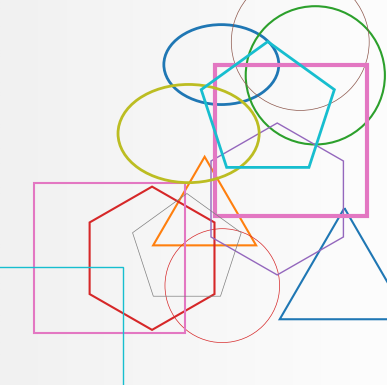[{"shape": "oval", "thickness": 2, "radius": 0.74, "center": [0.571, 0.832]}, {"shape": "triangle", "thickness": 1.5, "radius": 0.96, "center": [0.889, 0.267]}, {"shape": "triangle", "thickness": 1.5, "radius": 0.77, "center": [0.528, 0.439]}, {"shape": "circle", "thickness": 1.5, "radius": 0.9, "center": [0.814, 0.804]}, {"shape": "hexagon", "thickness": 1.5, "radius": 0.93, "center": [0.392, 0.329]}, {"shape": "circle", "thickness": 0.5, "radius": 0.74, "center": [0.574, 0.258]}, {"shape": "hexagon", "thickness": 1, "radius": 0.99, "center": [0.715, 0.483]}, {"shape": "circle", "thickness": 0.5, "radius": 0.89, "center": [0.775, 0.891]}, {"shape": "square", "thickness": 1.5, "radius": 0.97, "center": [0.283, 0.33]}, {"shape": "square", "thickness": 3, "radius": 0.98, "center": [0.75, 0.634]}, {"shape": "pentagon", "thickness": 0.5, "radius": 0.74, "center": [0.482, 0.35]}, {"shape": "oval", "thickness": 2, "radius": 0.91, "center": [0.487, 0.653]}, {"shape": "square", "thickness": 1, "radius": 0.87, "center": [0.143, 0.133]}, {"shape": "pentagon", "thickness": 2, "radius": 0.9, "center": [0.691, 0.711]}]